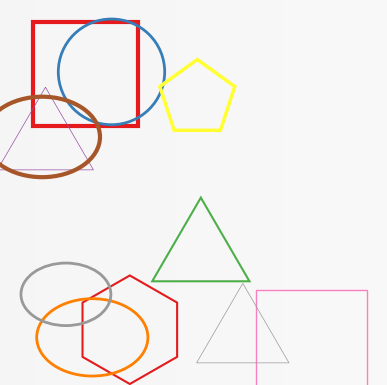[{"shape": "square", "thickness": 3, "radius": 0.68, "center": [0.22, 0.807]}, {"shape": "hexagon", "thickness": 1.5, "radius": 0.7, "center": [0.335, 0.144]}, {"shape": "circle", "thickness": 2, "radius": 0.69, "center": [0.288, 0.813]}, {"shape": "triangle", "thickness": 1.5, "radius": 0.72, "center": [0.518, 0.342]}, {"shape": "triangle", "thickness": 0.5, "radius": 0.72, "center": [0.117, 0.63]}, {"shape": "oval", "thickness": 2, "radius": 0.72, "center": [0.238, 0.124]}, {"shape": "pentagon", "thickness": 2.5, "radius": 0.51, "center": [0.509, 0.744]}, {"shape": "oval", "thickness": 3, "radius": 0.75, "center": [0.109, 0.644]}, {"shape": "square", "thickness": 1, "radius": 0.71, "center": [0.804, 0.104]}, {"shape": "triangle", "thickness": 0.5, "radius": 0.69, "center": [0.627, 0.126]}, {"shape": "oval", "thickness": 2, "radius": 0.58, "center": [0.17, 0.236]}]